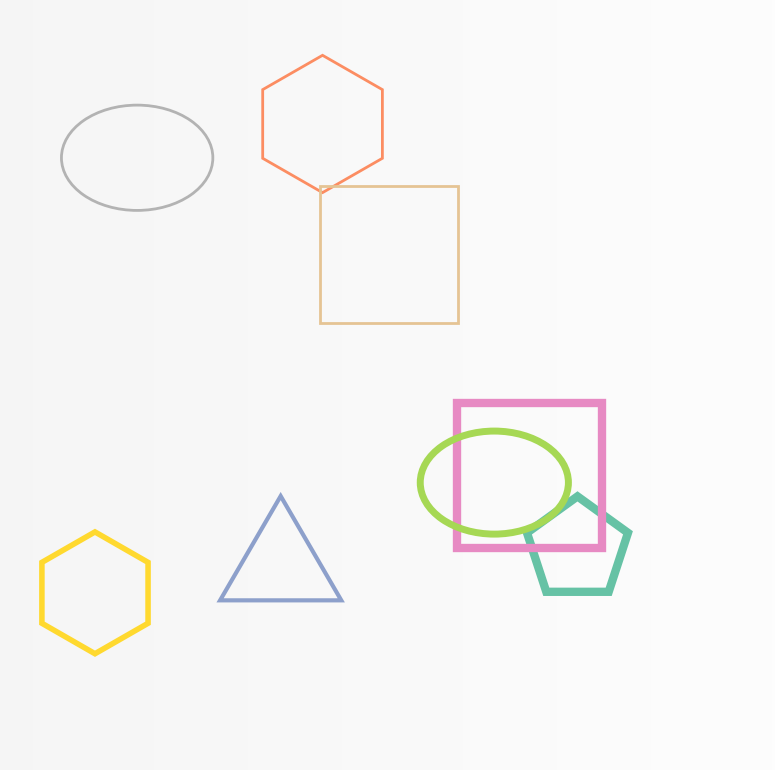[{"shape": "pentagon", "thickness": 3, "radius": 0.34, "center": [0.745, 0.287]}, {"shape": "hexagon", "thickness": 1, "radius": 0.45, "center": [0.416, 0.839]}, {"shape": "triangle", "thickness": 1.5, "radius": 0.45, "center": [0.362, 0.265]}, {"shape": "square", "thickness": 3, "radius": 0.47, "center": [0.683, 0.383]}, {"shape": "oval", "thickness": 2.5, "radius": 0.48, "center": [0.638, 0.373]}, {"shape": "hexagon", "thickness": 2, "radius": 0.4, "center": [0.123, 0.23]}, {"shape": "square", "thickness": 1, "radius": 0.44, "center": [0.502, 0.67]}, {"shape": "oval", "thickness": 1, "radius": 0.49, "center": [0.177, 0.795]}]